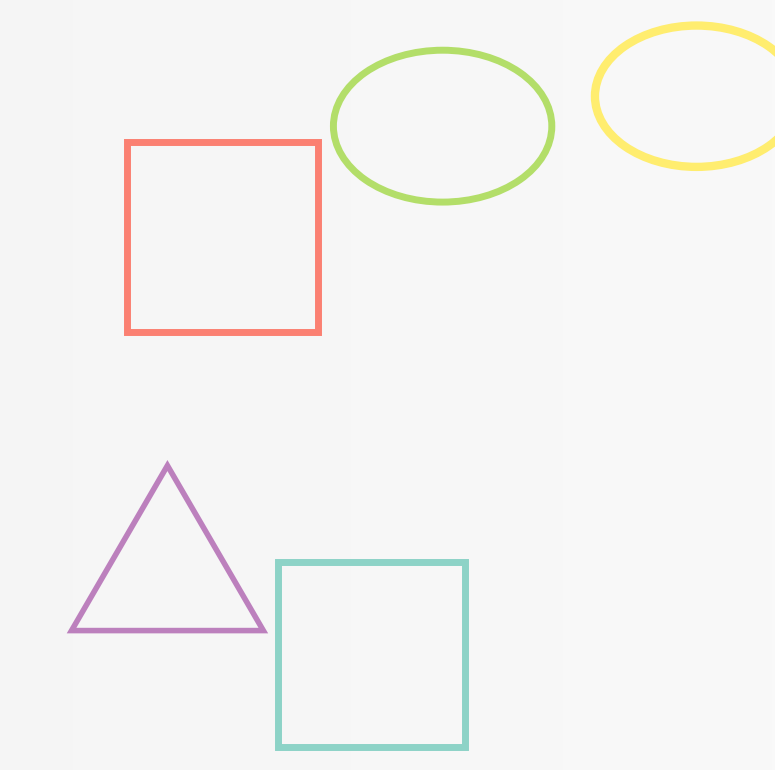[{"shape": "square", "thickness": 2.5, "radius": 0.6, "center": [0.479, 0.15]}, {"shape": "square", "thickness": 2.5, "radius": 0.62, "center": [0.287, 0.692]}, {"shape": "oval", "thickness": 2.5, "radius": 0.7, "center": [0.571, 0.836]}, {"shape": "triangle", "thickness": 2, "radius": 0.71, "center": [0.216, 0.253]}, {"shape": "oval", "thickness": 3, "radius": 0.66, "center": [0.899, 0.875]}]